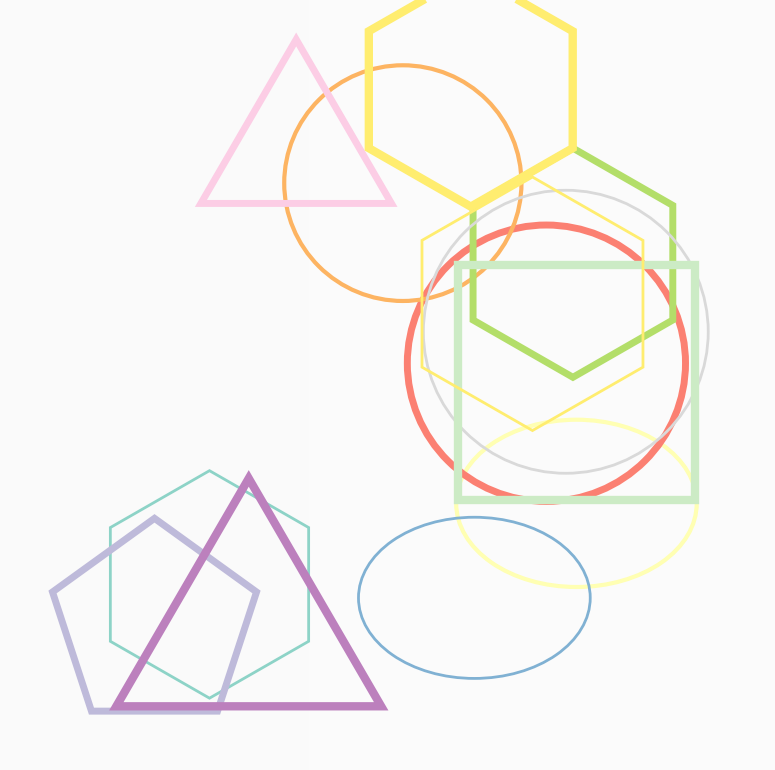[{"shape": "hexagon", "thickness": 1, "radius": 0.74, "center": [0.27, 0.241]}, {"shape": "oval", "thickness": 1.5, "radius": 0.78, "center": [0.744, 0.346]}, {"shape": "pentagon", "thickness": 2.5, "radius": 0.69, "center": [0.199, 0.188]}, {"shape": "circle", "thickness": 2.5, "radius": 0.9, "center": [0.705, 0.528]}, {"shape": "oval", "thickness": 1, "radius": 0.75, "center": [0.612, 0.224]}, {"shape": "circle", "thickness": 1.5, "radius": 0.77, "center": [0.52, 0.762]}, {"shape": "hexagon", "thickness": 2.5, "radius": 0.74, "center": [0.739, 0.659]}, {"shape": "triangle", "thickness": 2.5, "radius": 0.71, "center": [0.382, 0.807]}, {"shape": "circle", "thickness": 1, "radius": 0.92, "center": [0.73, 0.569]}, {"shape": "triangle", "thickness": 3, "radius": 0.99, "center": [0.321, 0.181]}, {"shape": "square", "thickness": 3, "radius": 0.77, "center": [0.744, 0.503]}, {"shape": "hexagon", "thickness": 3, "radius": 0.76, "center": [0.607, 0.884]}, {"shape": "hexagon", "thickness": 1, "radius": 0.82, "center": [0.687, 0.605]}]